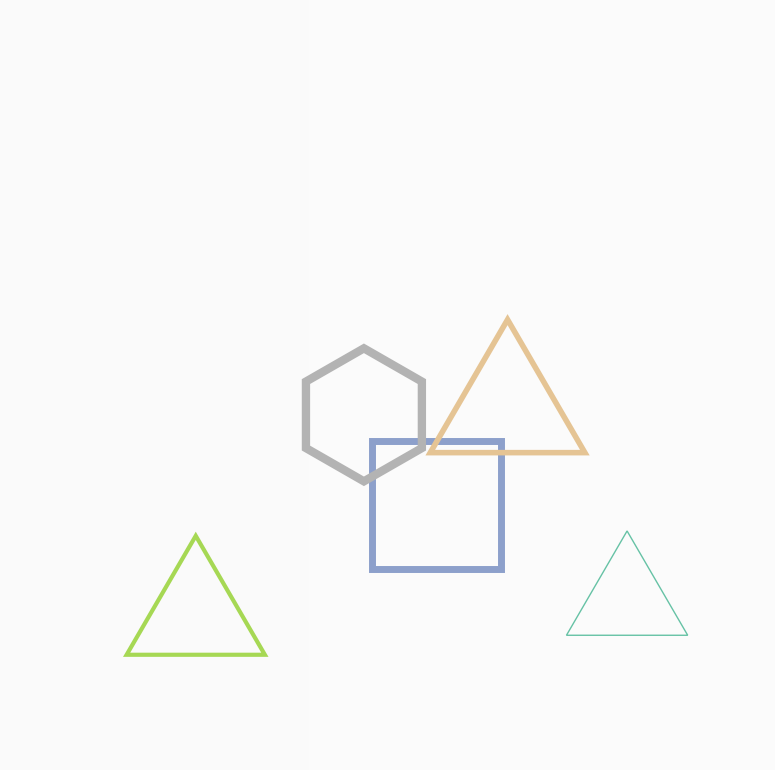[{"shape": "triangle", "thickness": 0.5, "radius": 0.45, "center": [0.809, 0.22]}, {"shape": "square", "thickness": 2.5, "radius": 0.41, "center": [0.563, 0.344]}, {"shape": "triangle", "thickness": 1.5, "radius": 0.51, "center": [0.253, 0.201]}, {"shape": "triangle", "thickness": 2, "radius": 0.58, "center": [0.655, 0.47]}, {"shape": "hexagon", "thickness": 3, "radius": 0.43, "center": [0.47, 0.461]}]